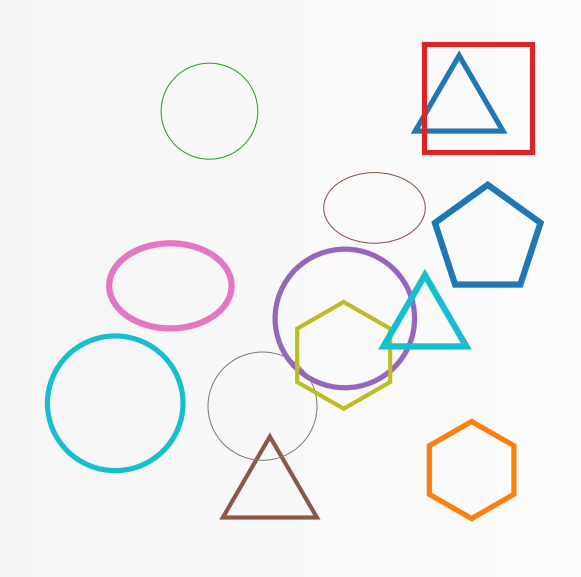[{"shape": "triangle", "thickness": 2.5, "radius": 0.44, "center": [0.79, 0.816]}, {"shape": "pentagon", "thickness": 3, "radius": 0.48, "center": [0.839, 0.584]}, {"shape": "hexagon", "thickness": 2.5, "radius": 0.42, "center": [0.811, 0.185]}, {"shape": "circle", "thickness": 0.5, "radius": 0.42, "center": [0.36, 0.807]}, {"shape": "square", "thickness": 2.5, "radius": 0.46, "center": [0.822, 0.829]}, {"shape": "circle", "thickness": 2.5, "radius": 0.6, "center": [0.593, 0.448]}, {"shape": "triangle", "thickness": 2, "radius": 0.47, "center": [0.464, 0.15]}, {"shape": "oval", "thickness": 0.5, "radius": 0.44, "center": [0.644, 0.639]}, {"shape": "oval", "thickness": 3, "radius": 0.53, "center": [0.293, 0.504]}, {"shape": "circle", "thickness": 0.5, "radius": 0.47, "center": [0.452, 0.296]}, {"shape": "hexagon", "thickness": 2, "radius": 0.46, "center": [0.591, 0.384]}, {"shape": "triangle", "thickness": 3, "radius": 0.41, "center": [0.731, 0.44]}, {"shape": "circle", "thickness": 2.5, "radius": 0.58, "center": [0.198, 0.301]}]